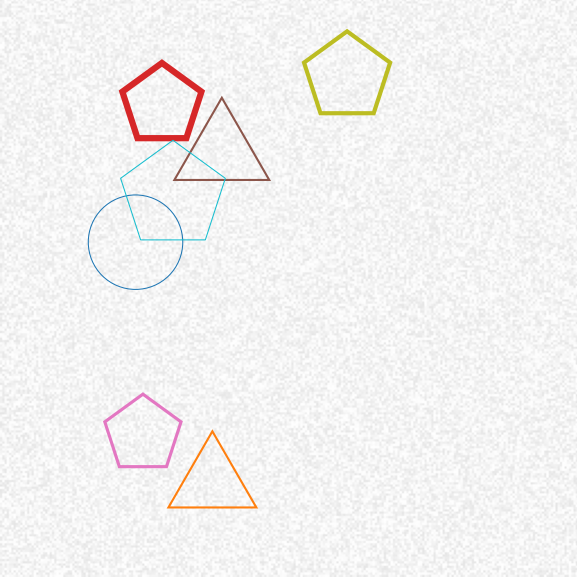[{"shape": "circle", "thickness": 0.5, "radius": 0.41, "center": [0.235, 0.58]}, {"shape": "triangle", "thickness": 1, "radius": 0.44, "center": [0.368, 0.164]}, {"shape": "pentagon", "thickness": 3, "radius": 0.36, "center": [0.28, 0.818]}, {"shape": "triangle", "thickness": 1, "radius": 0.47, "center": [0.384, 0.735]}, {"shape": "pentagon", "thickness": 1.5, "radius": 0.35, "center": [0.247, 0.247]}, {"shape": "pentagon", "thickness": 2, "radius": 0.39, "center": [0.601, 0.866]}, {"shape": "pentagon", "thickness": 0.5, "radius": 0.48, "center": [0.3, 0.661]}]